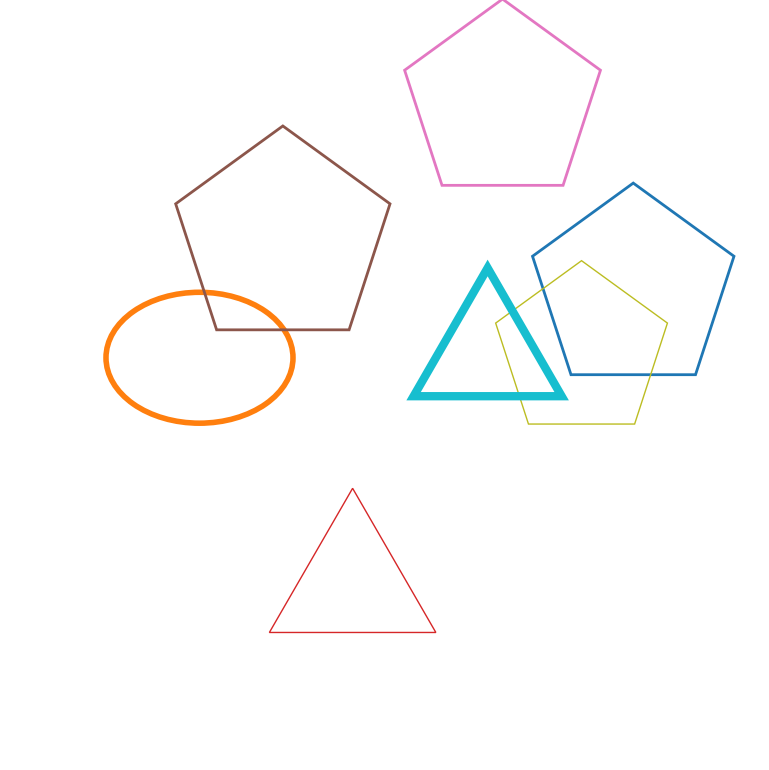[{"shape": "pentagon", "thickness": 1, "radius": 0.69, "center": [0.822, 0.625]}, {"shape": "oval", "thickness": 2, "radius": 0.61, "center": [0.259, 0.535]}, {"shape": "triangle", "thickness": 0.5, "radius": 0.62, "center": [0.458, 0.241]}, {"shape": "pentagon", "thickness": 1, "radius": 0.73, "center": [0.367, 0.69]}, {"shape": "pentagon", "thickness": 1, "radius": 0.67, "center": [0.653, 0.867]}, {"shape": "pentagon", "thickness": 0.5, "radius": 0.59, "center": [0.755, 0.544]}, {"shape": "triangle", "thickness": 3, "radius": 0.56, "center": [0.633, 0.541]}]